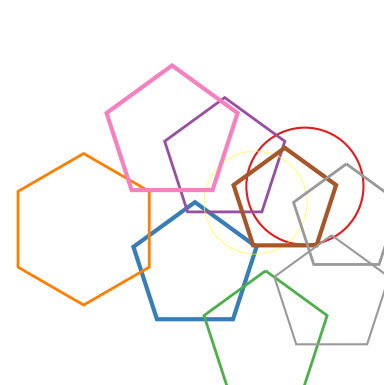[{"shape": "circle", "thickness": 1.5, "radius": 0.76, "center": [0.792, 0.516]}, {"shape": "pentagon", "thickness": 3, "radius": 0.84, "center": [0.506, 0.307]}, {"shape": "pentagon", "thickness": 2, "radius": 0.84, "center": [0.69, 0.128]}, {"shape": "pentagon", "thickness": 2, "radius": 0.82, "center": [0.584, 0.582]}, {"shape": "hexagon", "thickness": 2, "radius": 0.98, "center": [0.217, 0.404]}, {"shape": "circle", "thickness": 0.5, "radius": 0.67, "center": [0.664, 0.474]}, {"shape": "pentagon", "thickness": 3, "radius": 0.7, "center": [0.74, 0.476]}, {"shape": "pentagon", "thickness": 3, "radius": 0.89, "center": [0.447, 0.651]}, {"shape": "pentagon", "thickness": 2, "radius": 0.72, "center": [0.9, 0.43]}, {"shape": "pentagon", "thickness": 1.5, "radius": 0.78, "center": [0.861, 0.232]}]